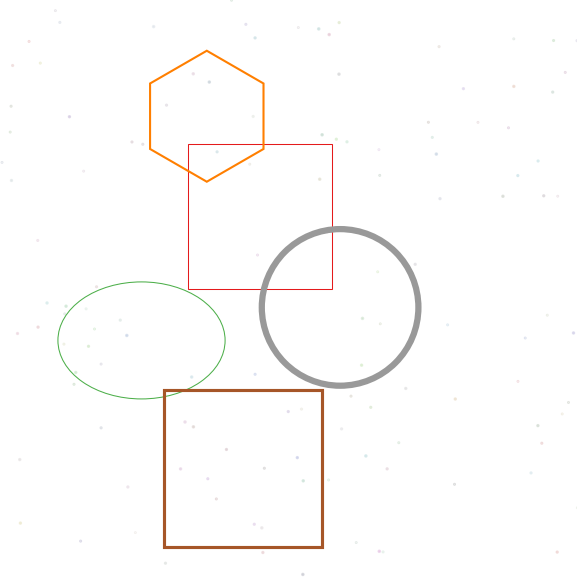[{"shape": "square", "thickness": 0.5, "radius": 0.62, "center": [0.451, 0.624]}, {"shape": "oval", "thickness": 0.5, "radius": 0.72, "center": [0.245, 0.41]}, {"shape": "hexagon", "thickness": 1, "radius": 0.57, "center": [0.358, 0.798]}, {"shape": "square", "thickness": 1.5, "radius": 0.68, "center": [0.421, 0.188]}, {"shape": "circle", "thickness": 3, "radius": 0.68, "center": [0.589, 0.467]}]